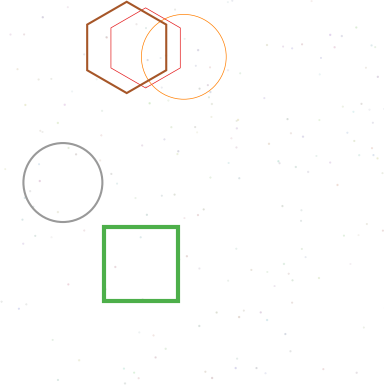[{"shape": "hexagon", "thickness": 0.5, "radius": 0.52, "center": [0.378, 0.876]}, {"shape": "square", "thickness": 3, "radius": 0.48, "center": [0.366, 0.315]}, {"shape": "circle", "thickness": 0.5, "radius": 0.55, "center": [0.477, 0.852]}, {"shape": "hexagon", "thickness": 1.5, "radius": 0.59, "center": [0.329, 0.877]}, {"shape": "circle", "thickness": 1.5, "radius": 0.51, "center": [0.163, 0.526]}]